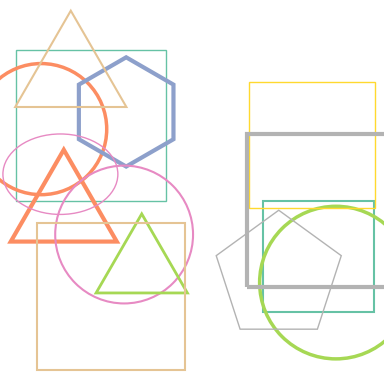[{"shape": "square", "thickness": 1, "radius": 0.98, "center": [0.236, 0.674]}, {"shape": "square", "thickness": 1.5, "radius": 0.72, "center": [0.827, 0.334]}, {"shape": "triangle", "thickness": 3, "radius": 0.79, "center": [0.166, 0.452]}, {"shape": "circle", "thickness": 2.5, "radius": 0.85, "center": [0.107, 0.665]}, {"shape": "hexagon", "thickness": 3, "radius": 0.71, "center": [0.328, 0.709]}, {"shape": "oval", "thickness": 1, "radius": 0.75, "center": [0.157, 0.548]}, {"shape": "circle", "thickness": 1.5, "radius": 0.9, "center": [0.322, 0.391]}, {"shape": "circle", "thickness": 2.5, "radius": 0.99, "center": [0.873, 0.266]}, {"shape": "triangle", "thickness": 2, "radius": 0.68, "center": [0.368, 0.308]}, {"shape": "square", "thickness": 1, "radius": 0.82, "center": [0.811, 0.623]}, {"shape": "square", "thickness": 1.5, "radius": 0.96, "center": [0.289, 0.23]}, {"shape": "triangle", "thickness": 1.5, "radius": 0.83, "center": [0.184, 0.805]}, {"shape": "pentagon", "thickness": 1, "radius": 0.85, "center": [0.724, 0.283]}, {"shape": "square", "thickness": 3, "radius": 0.99, "center": [0.839, 0.453]}]